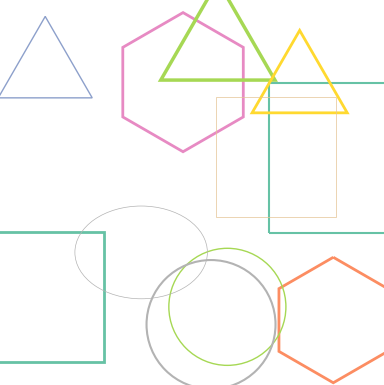[{"shape": "square", "thickness": 2, "radius": 0.84, "center": [0.103, 0.229]}, {"shape": "square", "thickness": 1.5, "radius": 0.97, "center": [0.894, 0.59]}, {"shape": "hexagon", "thickness": 2, "radius": 0.81, "center": [0.866, 0.169]}, {"shape": "triangle", "thickness": 1, "radius": 0.7, "center": [0.117, 0.816]}, {"shape": "hexagon", "thickness": 2, "radius": 0.9, "center": [0.475, 0.787]}, {"shape": "triangle", "thickness": 2.5, "radius": 0.86, "center": [0.566, 0.878]}, {"shape": "circle", "thickness": 1, "radius": 0.76, "center": [0.591, 0.203]}, {"shape": "triangle", "thickness": 2, "radius": 0.71, "center": [0.778, 0.778]}, {"shape": "square", "thickness": 0.5, "radius": 0.78, "center": [0.717, 0.593]}, {"shape": "circle", "thickness": 1.5, "radius": 0.84, "center": [0.548, 0.157]}, {"shape": "oval", "thickness": 0.5, "radius": 0.86, "center": [0.367, 0.344]}]